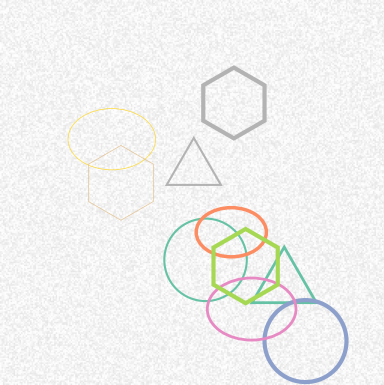[{"shape": "circle", "thickness": 1.5, "radius": 0.54, "center": [0.534, 0.325]}, {"shape": "triangle", "thickness": 2, "radius": 0.48, "center": [0.738, 0.262]}, {"shape": "oval", "thickness": 2.5, "radius": 0.46, "center": [0.601, 0.397]}, {"shape": "circle", "thickness": 3, "radius": 0.53, "center": [0.794, 0.114]}, {"shape": "oval", "thickness": 2, "radius": 0.58, "center": [0.654, 0.197]}, {"shape": "hexagon", "thickness": 3, "radius": 0.48, "center": [0.638, 0.309]}, {"shape": "oval", "thickness": 0.5, "radius": 0.57, "center": [0.29, 0.638]}, {"shape": "hexagon", "thickness": 0.5, "radius": 0.49, "center": [0.314, 0.525]}, {"shape": "triangle", "thickness": 1.5, "radius": 0.41, "center": [0.503, 0.56]}, {"shape": "hexagon", "thickness": 3, "radius": 0.46, "center": [0.608, 0.732]}]